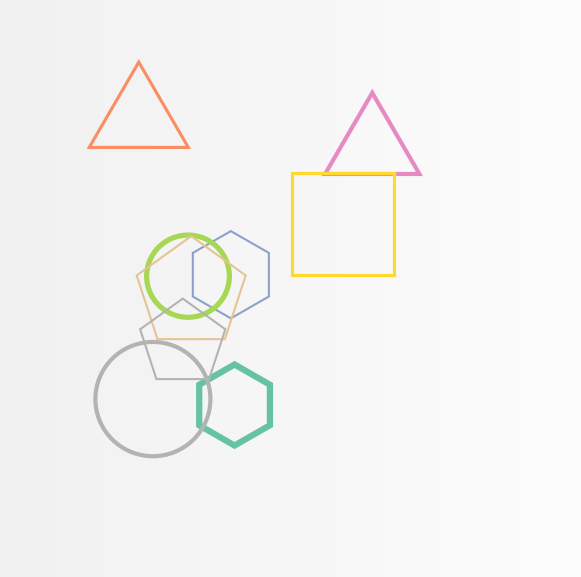[{"shape": "hexagon", "thickness": 3, "radius": 0.35, "center": [0.404, 0.298]}, {"shape": "triangle", "thickness": 1.5, "radius": 0.49, "center": [0.239, 0.793]}, {"shape": "hexagon", "thickness": 1, "radius": 0.38, "center": [0.397, 0.523]}, {"shape": "triangle", "thickness": 2, "radius": 0.47, "center": [0.64, 0.745]}, {"shape": "circle", "thickness": 2.5, "radius": 0.36, "center": [0.323, 0.521]}, {"shape": "square", "thickness": 1.5, "radius": 0.44, "center": [0.59, 0.612]}, {"shape": "pentagon", "thickness": 1, "radius": 0.49, "center": [0.329, 0.492]}, {"shape": "circle", "thickness": 2, "radius": 0.49, "center": [0.263, 0.308]}, {"shape": "pentagon", "thickness": 1, "radius": 0.39, "center": [0.314, 0.405]}]